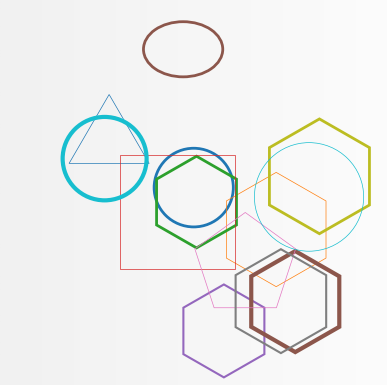[{"shape": "circle", "thickness": 2, "radius": 0.51, "center": [0.5, 0.513]}, {"shape": "triangle", "thickness": 0.5, "radius": 0.6, "center": [0.282, 0.635]}, {"shape": "hexagon", "thickness": 0.5, "radius": 0.74, "center": [0.713, 0.404]}, {"shape": "hexagon", "thickness": 2, "radius": 0.6, "center": [0.507, 0.475]}, {"shape": "square", "thickness": 0.5, "radius": 0.74, "center": [0.459, 0.45]}, {"shape": "hexagon", "thickness": 1.5, "radius": 0.6, "center": [0.578, 0.14]}, {"shape": "oval", "thickness": 2, "radius": 0.51, "center": [0.473, 0.872]}, {"shape": "hexagon", "thickness": 3, "radius": 0.66, "center": [0.762, 0.217]}, {"shape": "pentagon", "thickness": 0.5, "radius": 0.68, "center": [0.633, 0.311]}, {"shape": "hexagon", "thickness": 1.5, "radius": 0.67, "center": [0.725, 0.218]}, {"shape": "hexagon", "thickness": 2, "radius": 0.75, "center": [0.824, 0.542]}, {"shape": "circle", "thickness": 0.5, "radius": 0.71, "center": [0.797, 0.489]}, {"shape": "circle", "thickness": 3, "radius": 0.54, "center": [0.27, 0.588]}]